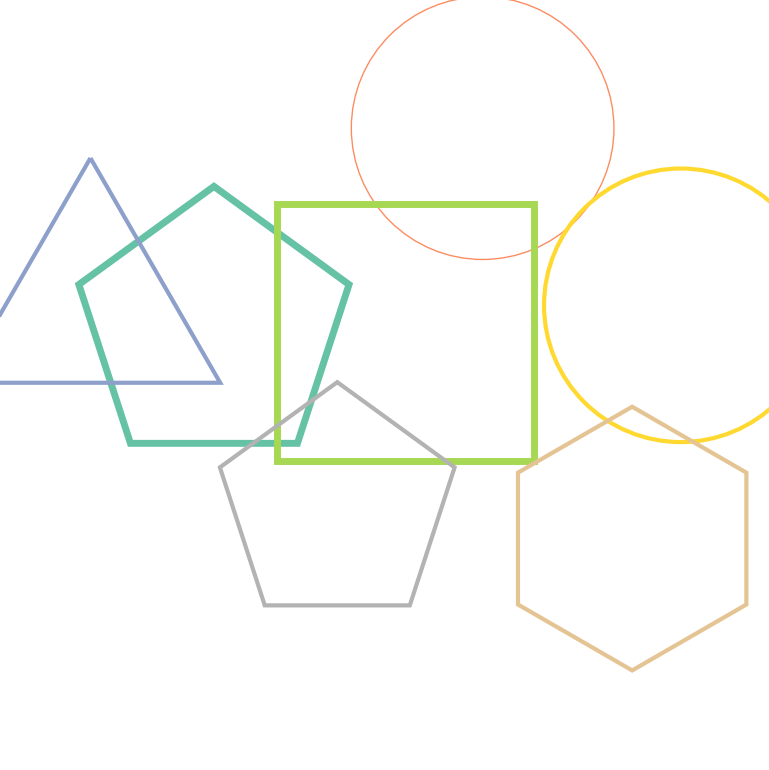[{"shape": "pentagon", "thickness": 2.5, "radius": 0.92, "center": [0.278, 0.573]}, {"shape": "circle", "thickness": 0.5, "radius": 0.85, "center": [0.627, 0.834]}, {"shape": "triangle", "thickness": 1.5, "radius": 0.97, "center": [0.117, 0.6]}, {"shape": "square", "thickness": 2.5, "radius": 0.83, "center": [0.527, 0.568]}, {"shape": "circle", "thickness": 1.5, "radius": 0.89, "center": [0.884, 0.604]}, {"shape": "hexagon", "thickness": 1.5, "radius": 0.86, "center": [0.821, 0.301]}, {"shape": "pentagon", "thickness": 1.5, "radius": 0.8, "center": [0.438, 0.343]}]